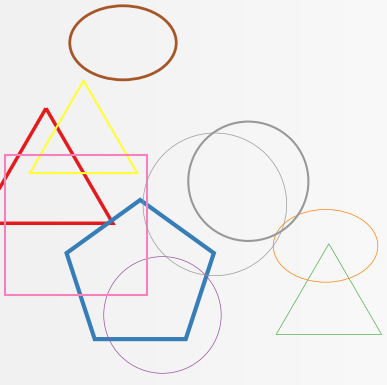[{"shape": "triangle", "thickness": 2.5, "radius": 1.0, "center": [0.119, 0.52]}, {"shape": "pentagon", "thickness": 3, "radius": 1.0, "center": [0.362, 0.281]}, {"shape": "triangle", "thickness": 0.5, "radius": 0.79, "center": [0.849, 0.21]}, {"shape": "circle", "thickness": 0.5, "radius": 0.76, "center": [0.419, 0.182]}, {"shape": "oval", "thickness": 0.5, "radius": 0.67, "center": [0.84, 0.361]}, {"shape": "triangle", "thickness": 1.5, "radius": 0.8, "center": [0.216, 0.63]}, {"shape": "oval", "thickness": 2, "radius": 0.69, "center": [0.317, 0.889]}, {"shape": "square", "thickness": 1.5, "radius": 0.91, "center": [0.196, 0.415]}, {"shape": "circle", "thickness": 1.5, "radius": 0.78, "center": [0.641, 0.529]}, {"shape": "circle", "thickness": 0.5, "radius": 0.93, "center": [0.555, 0.469]}]